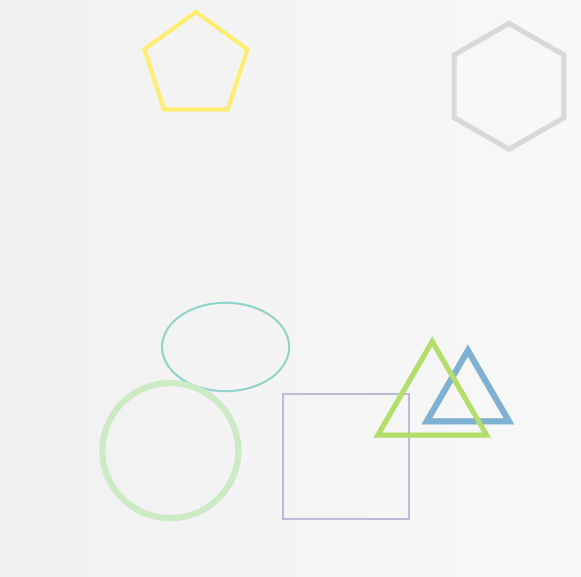[{"shape": "oval", "thickness": 1, "radius": 0.55, "center": [0.388, 0.398]}, {"shape": "square", "thickness": 1, "radius": 0.54, "center": [0.595, 0.209]}, {"shape": "triangle", "thickness": 3, "radius": 0.41, "center": [0.805, 0.31]}, {"shape": "triangle", "thickness": 2.5, "radius": 0.54, "center": [0.744, 0.3]}, {"shape": "hexagon", "thickness": 2.5, "radius": 0.54, "center": [0.876, 0.85]}, {"shape": "circle", "thickness": 3, "radius": 0.58, "center": [0.293, 0.219]}, {"shape": "pentagon", "thickness": 2, "radius": 0.47, "center": [0.337, 0.885]}]